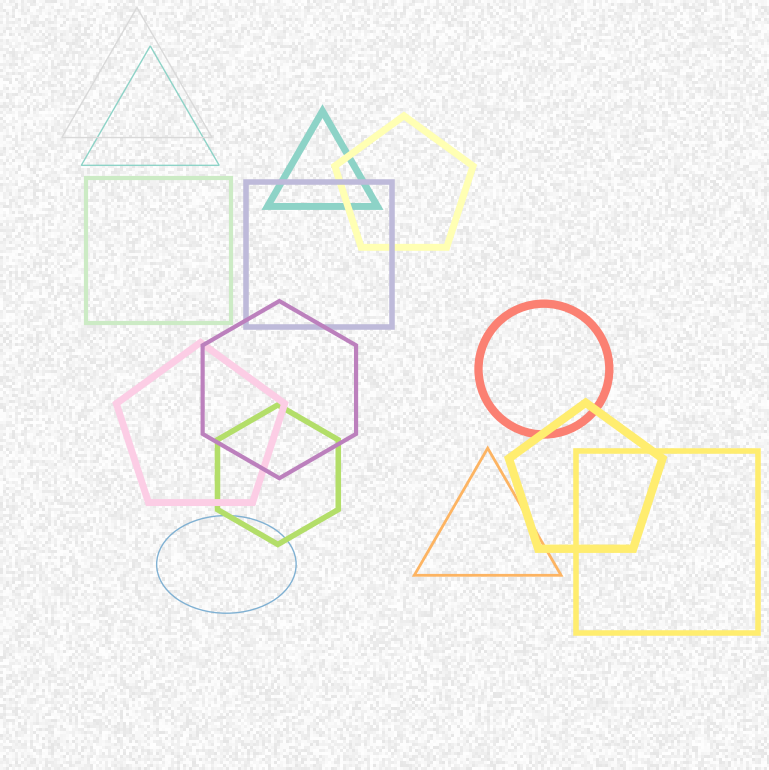[{"shape": "triangle", "thickness": 0.5, "radius": 0.52, "center": [0.195, 0.837]}, {"shape": "triangle", "thickness": 2.5, "radius": 0.41, "center": [0.419, 0.773]}, {"shape": "pentagon", "thickness": 2.5, "radius": 0.47, "center": [0.525, 0.755]}, {"shape": "square", "thickness": 2, "radius": 0.47, "center": [0.414, 0.67]}, {"shape": "circle", "thickness": 3, "radius": 0.42, "center": [0.706, 0.521]}, {"shape": "oval", "thickness": 0.5, "radius": 0.45, "center": [0.294, 0.267]}, {"shape": "triangle", "thickness": 1, "radius": 0.55, "center": [0.633, 0.308]}, {"shape": "hexagon", "thickness": 2, "radius": 0.45, "center": [0.361, 0.384]}, {"shape": "pentagon", "thickness": 2.5, "radius": 0.57, "center": [0.26, 0.44]}, {"shape": "triangle", "thickness": 0.5, "radius": 0.56, "center": [0.178, 0.878]}, {"shape": "hexagon", "thickness": 1.5, "radius": 0.58, "center": [0.363, 0.494]}, {"shape": "square", "thickness": 1.5, "radius": 0.47, "center": [0.206, 0.674]}, {"shape": "pentagon", "thickness": 3, "radius": 0.52, "center": [0.761, 0.372]}, {"shape": "square", "thickness": 2, "radius": 0.59, "center": [0.866, 0.296]}]